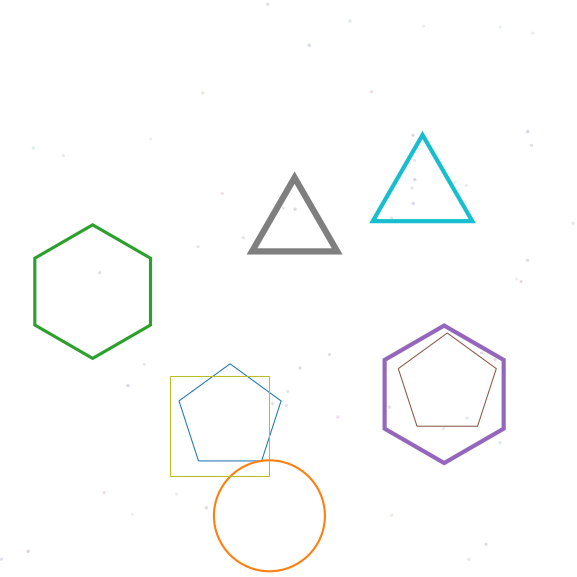[{"shape": "pentagon", "thickness": 0.5, "radius": 0.46, "center": [0.398, 0.276]}, {"shape": "circle", "thickness": 1, "radius": 0.48, "center": [0.467, 0.106]}, {"shape": "hexagon", "thickness": 1.5, "radius": 0.58, "center": [0.16, 0.494]}, {"shape": "hexagon", "thickness": 2, "radius": 0.6, "center": [0.769, 0.316]}, {"shape": "pentagon", "thickness": 0.5, "radius": 0.45, "center": [0.775, 0.333]}, {"shape": "triangle", "thickness": 3, "radius": 0.43, "center": [0.51, 0.606]}, {"shape": "square", "thickness": 0.5, "radius": 0.43, "center": [0.38, 0.262]}, {"shape": "triangle", "thickness": 2, "radius": 0.5, "center": [0.732, 0.666]}]